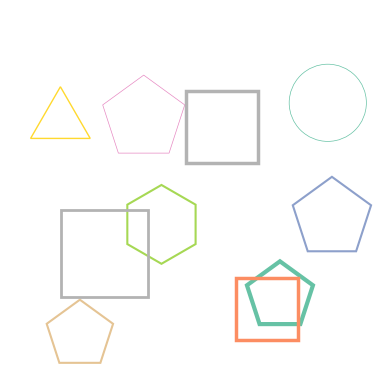[{"shape": "circle", "thickness": 0.5, "radius": 0.5, "center": [0.851, 0.733]}, {"shape": "pentagon", "thickness": 3, "radius": 0.45, "center": [0.727, 0.231]}, {"shape": "square", "thickness": 2.5, "radius": 0.4, "center": [0.693, 0.197]}, {"shape": "pentagon", "thickness": 1.5, "radius": 0.53, "center": [0.862, 0.434]}, {"shape": "pentagon", "thickness": 0.5, "radius": 0.56, "center": [0.373, 0.693]}, {"shape": "hexagon", "thickness": 1.5, "radius": 0.51, "center": [0.419, 0.417]}, {"shape": "triangle", "thickness": 1, "radius": 0.45, "center": [0.157, 0.685]}, {"shape": "pentagon", "thickness": 1.5, "radius": 0.45, "center": [0.207, 0.131]}, {"shape": "square", "thickness": 2.5, "radius": 0.47, "center": [0.576, 0.67]}, {"shape": "square", "thickness": 2, "radius": 0.56, "center": [0.271, 0.342]}]